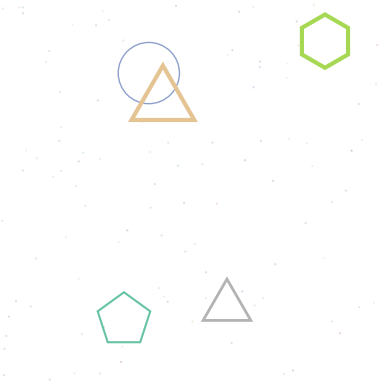[{"shape": "pentagon", "thickness": 1.5, "radius": 0.36, "center": [0.322, 0.169]}, {"shape": "circle", "thickness": 1, "radius": 0.4, "center": [0.387, 0.81]}, {"shape": "hexagon", "thickness": 3, "radius": 0.35, "center": [0.844, 0.893]}, {"shape": "triangle", "thickness": 3, "radius": 0.47, "center": [0.423, 0.735]}, {"shape": "triangle", "thickness": 2, "radius": 0.36, "center": [0.59, 0.204]}]